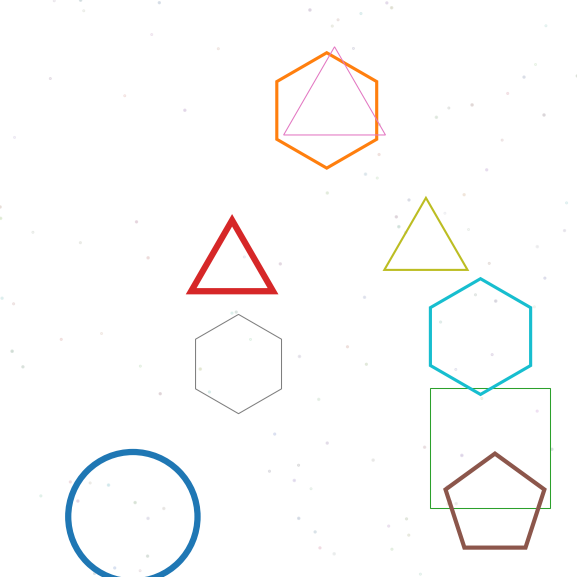[{"shape": "circle", "thickness": 3, "radius": 0.56, "center": [0.23, 0.105]}, {"shape": "hexagon", "thickness": 1.5, "radius": 0.5, "center": [0.566, 0.808]}, {"shape": "square", "thickness": 0.5, "radius": 0.52, "center": [0.848, 0.224]}, {"shape": "triangle", "thickness": 3, "radius": 0.41, "center": [0.402, 0.536]}, {"shape": "pentagon", "thickness": 2, "radius": 0.45, "center": [0.857, 0.124]}, {"shape": "triangle", "thickness": 0.5, "radius": 0.51, "center": [0.579, 0.816]}, {"shape": "hexagon", "thickness": 0.5, "radius": 0.43, "center": [0.413, 0.369]}, {"shape": "triangle", "thickness": 1, "radius": 0.42, "center": [0.738, 0.573]}, {"shape": "hexagon", "thickness": 1.5, "radius": 0.5, "center": [0.832, 0.416]}]